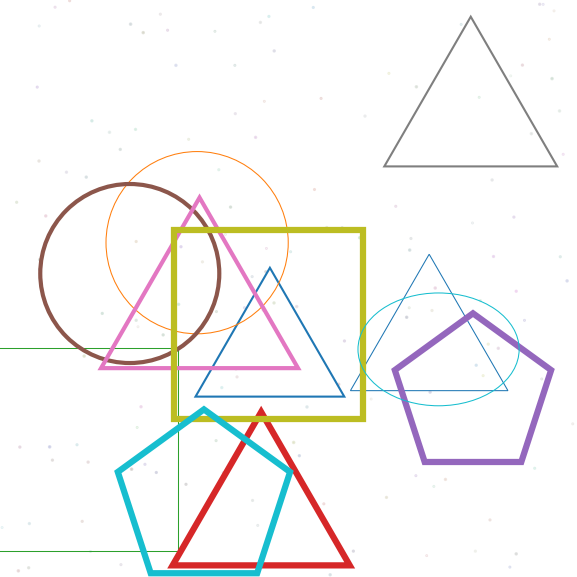[{"shape": "triangle", "thickness": 1, "radius": 0.74, "center": [0.467, 0.387]}, {"shape": "triangle", "thickness": 0.5, "radius": 0.79, "center": [0.743, 0.401]}, {"shape": "circle", "thickness": 0.5, "radius": 0.79, "center": [0.341, 0.579]}, {"shape": "square", "thickness": 0.5, "radius": 0.88, "center": [0.132, 0.22]}, {"shape": "triangle", "thickness": 3, "radius": 0.89, "center": [0.452, 0.109]}, {"shape": "pentagon", "thickness": 3, "radius": 0.71, "center": [0.819, 0.314]}, {"shape": "circle", "thickness": 2, "radius": 0.78, "center": [0.225, 0.526]}, {"shape": "triangle", "thickness": 2, "radius": 0.98, "center": [0.346, 0.46]}, {"shape": "triangle", "thickness": 1, "radius": 0.86, "center": [0.815, 0.797]}, {"shape": "square", "thickness": 3, "radius": 0.82, "center": [0.465, 0.437]}, {"shape": "pentagon", "thickness": 3, "radius": 0.78, "center": [0.353, 0.133]}, {"shape": "oval", "thickness": 0.5, "radius": 0.7, "center": [0.759, 0.394]}]